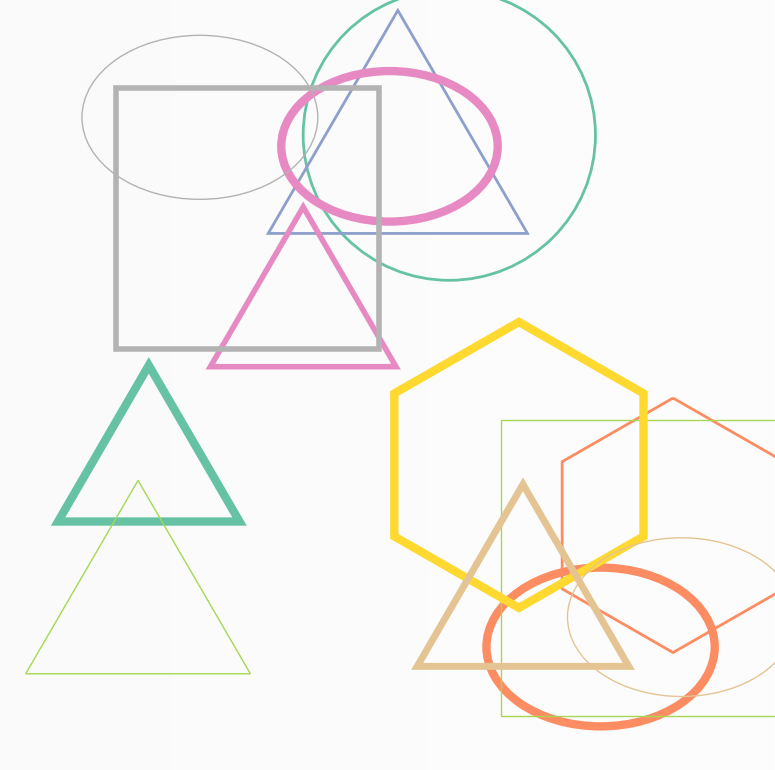[{"shape": "circle", "thickness": 1, "radius": 0.94, "center": [0.58, 0.825]}, {"shape": "triangle", "thickness": 3, "radius": 0.68, "center": [0.192, 0.39]}, {"shape": "hexagon", "thickness": 1, "radius": 0.83, "center": [0.868, 0.318]}, {"shape": "oval", "thickness": 3, "radius": 0.74, "center": [0.775, 0.16]}, {"shape": "triangle", "thickness": 1, "radius": 0.97, "center": [0.513, 0.793]}, {"shape": "oval", "thickness": 3, "radius": 0.7, "center": [0.503, 0.81]}, {"shape": "triangle", "thickness": 2, "radius": 0.69, "center": [0.391, 0.593]}, {"shape": "triangle", "thickness": 0.5, "radius": 0.84, "center": [0.178, 0.209]}, {"shape": "square", "thickness": 0.5, "radius": 0.96, "center": [0.839, 0.262]}, {"shape": "hexagon", "thickness": 3, "radius": 0.93, "center": [0.67, 0.396]}, {"shape": "oval", "thickness": 0.5, "radius": 0.74, "center": [0.879, 0.199]}, {"shape": "triangle", "thickness": 2.5, "radius": 0.79, "center": [0.675, 0.213]}, {"shape": "oval", "thickness": 0.5, "radius": 0.76, "center": [0.258, 0.848]}, {"shape": "square", "thickness": 2, "radius": 0.85, "center": [0.32, 0.716]}]